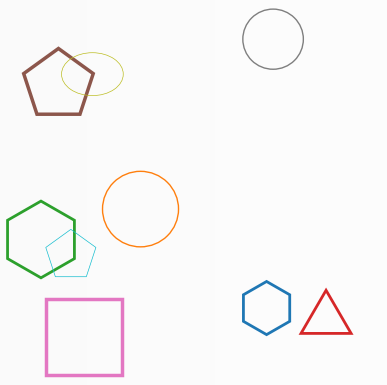[{"shape": "hexagon", "thickness": 2, "radius": 0.35, "center": [0.688, 0.2]}, {"shape": "circle", "thickness": 1, "radius": 0.49, "center": [0.363, 0.457]}, {"shape": "hexagon", "thickness": 2, "radius": 0.5, "center": [0.106, 0.378]}, {"shape": "triangle", "thickness": 2, "radius": 0.37, "center": [0.841, 0.171]}, {"shape": "pentagon", "thickness": 2.5, "radius": 0.47, "center": [0.151, 0.78]}, {"shape": "square", "thickness": 2.5, "radius": 0.49, "center": [0.217, 0.124]}, {"shape": "circle", "thickness": 1, "radius": 0.39, "center": [0.705, 0.898]}, {"shape": "oval", "thickness": 0.5, "radius": 0.4, "center": [0.238, 0.807]}, {"shape": "pentagon", "thickness": 0.5, "radius": 0.34, "center": [0.183, 0.336]}]